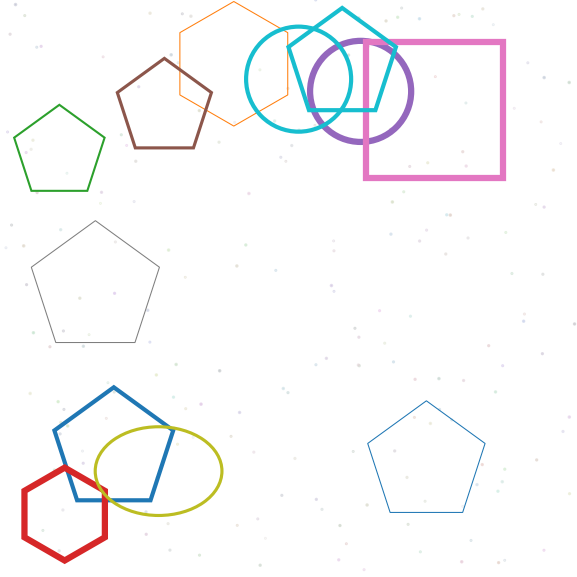[{"shape": "pentagon", "thickness": 2, "radius": 0.54, "center": [0.197, 0.22]}, {"shape": "pentagon", "thickness": 0.5, "radius": 0.53, "center": [0.738, 0.198]}, {"shape": "hexagon", "thickness": 0.5, "radius": 0.54, "center": [0.405, 0.889]}, {"shape": "pentagon", "thickness": 1, "radius": 0.41, "center": [0.103, 0.735]}, {"shape": "hexagon", "thickness": 3, "radius": 0.4, "center": [0.112, 0.109]}, {"shape": "circle", "thickness": 3, "radius": 0.44, "center": [0.624, 0.841]}, {"shape": "pentagon", "thickness": 1.5, "radius": 0.43, "center": [0.285, 0.812]}, {"shape": "square", "thickness": 3, "radius": 0.59, "center": [0.753, 0.809]}, {"shape": "pentagon", "thickness": 0.5, "radius": 0.58, "center": [0.165, 0.5]}, {"shape": "oval", "thickness": 1.5, "radius": 0.55, "center": [0.275, 0.183]}, {"shape": "circle", "thickness": 2, "radius": 0.45, "center": [0.517, 0.862]}, {"shape": "pentagon", "thickness": 2, "radius": 0.49, "center": [0.593, 0.887]}]